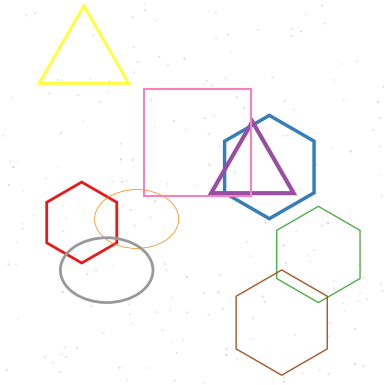[{"shape": "hexagon", "thickness": 2, "radius": 0.53, "center": [0.212, 0.422]}, {"shape": "hexagon", "thickness": 2.5, "radius": 0.67, "center": [0.7, 0.566]}, {"shape": "hexagon", "thickness": 1, "radius": 0.63, "center": [0.827, 0.339]}, {"shape": "triangle", "thickness": 3, "radius": 0.62, "center": [0.656, 0.56]}, {"shape": "oval", "thickness": 0.5, "radius": 0.55, "center": [0.355, 0.431]}, {"shape": "triangle", "thickness": 2, "radius": 0.67, "center": [0.218, 0.851]}, {"shape": "hexagon", "thickness": 1, "radius": 0.68, "center": [0.732, 0.162]}, {"shape": "square", "thickness": 1.5, "radius": 0.69, "center": [0.512, 0.63]}, {"shape": "oval", "thickness": 2, "radius": 0.6, "center": [0.277, 0.298]}]